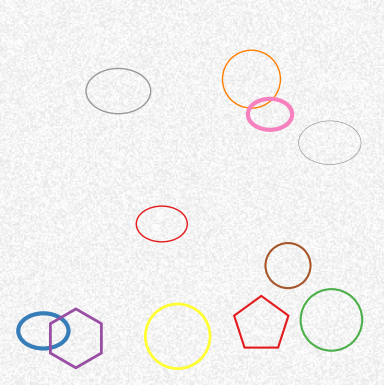[{"shape": "pentagon", "thickness": 1.5, "radius": 0.37, "center": [0.679, 0.157]}, {"shape": "oval", "thickness": 1, "radius": 0.33, "center": [0.42, 0.418]}, {"shape": "oval", "thickness": 3, "radius": 0.33, "center": [0.113, 0.14]}, {"shape": "circle", "thickness": 1.5, "radius": 0.4, "center": [0.861, 0.169]}, {"shape": "hexagon", "thickness": 2, "radius": 0.38, "center": [0.197, 0.121]}, {"shape": "circle", "thickness": 1, "radius": 0.38, "center": [0.653, 0.794]}, {"shape": "circle", "thickness": 2, "radius": 0.42, "center": [0.462, 0.127]}, {"shape": "circle", "thickness": 1.5, "radius": 0.29, "center": [0.748, 0.31]}, {"shape": "oval", "thickness": 3, "radius": 0.29, "center": [0.701, 0.703]}, {"shape": "oval", "thickness": 1, "radius": 0.42, "center": [0.307, 0.763]}, {"shape": "oval", "thickness": 0.5, "radius": 0.41, "center": [0.857, 0.629]}]